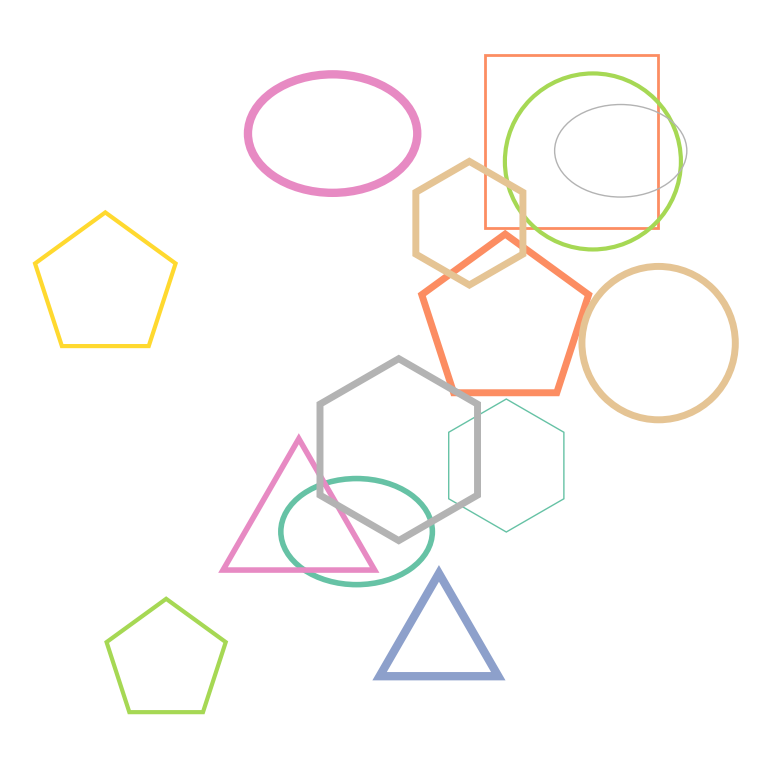[{"shape": "hexagon", "thickness": 0.5, "radius": 0.43, "center": [0.658, 0.395]}, {"shape": "oval", "thickness": 2, "radius": 0.49, "center": [0.463, 0.31]}, {"shape": "square", "thickness": 1, "radius": 0.56, "center": [0.743, 0.816]}, {"shape": "pentagon", "thickness": 2.5, "radius": 0.57, "center": [0.656, 0.582]}, {"shape": "triangle", "thickness": 3, "radius": 0.45, "center": [0.57, 0.166]}, {"shape": "triangle", "thickness": 2, "radius": 0.57, "center": [0.388, 0.317]}, {"shape": "oval", "thickness": 3, "radius": 0.55, "center": [0.432, 0.827]}, {"shape": "pentagon", "thickness": 1.5, "radius": 0.41, "center": [0.216, 0.141]}, {"shape": "circle", "thickness": 1.5, "radius": 0.57, "center": [0.77, 0.79]}, {"shape": "pentagon", "thickness": 1.5, "radius": 0.48, "center": [0.137, 0.628]}, {"shape": "hexagon", "thickness": 2.5, "radius": 0.4, "center": [0.61, 0.71]}, {"shape": "circle", "thickness": 2.5, "radius": 0.5, "center": [0.855, 0.554]}, {"shape": "hexagon", "thickness": 2.5, "radius": 0.59, "center": [0.518, 0.416]}, {"shape": "oval", "thickness": 0.5, "radius": 0.43, "center": [0.806, 0.804]}]